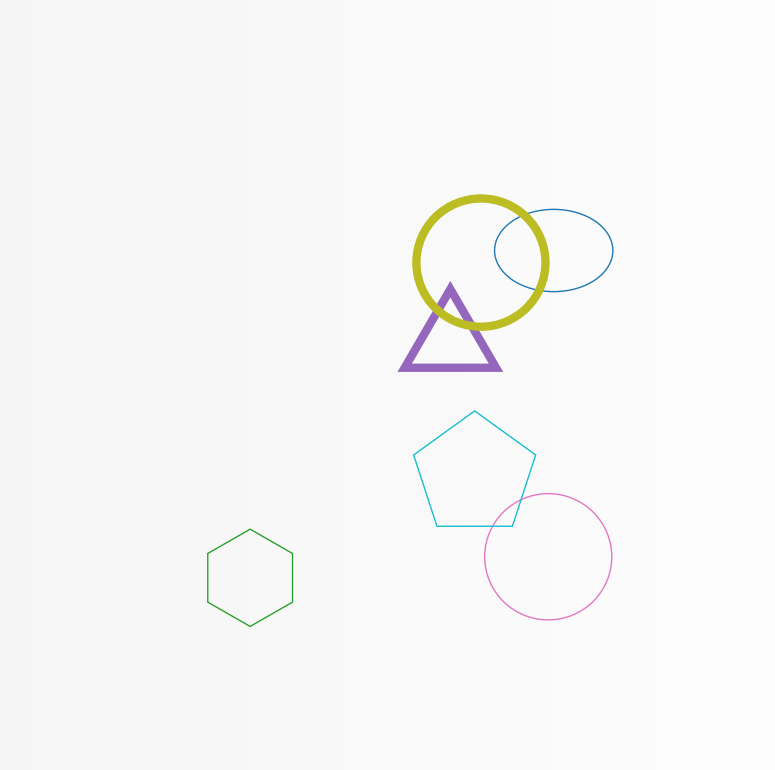[{"shape": "oval", "thickness": 0.5, "radius": 0.38, "center": [0.714, 0.675]}, {"shape": "hexagon", "thickness": 0.5, "radius": 0.32, "center": [0.323, 0.25]}, {"shape": "triangle", "thickness": 3, "radius": 0.34, "center": [0.581, 0.556]}, {"shape": "circle", "thickness": 0.5, "radius": 0.41, "center": [0.707, 0.277]}, {"shape": "circle", "thickness": 3, "radius": 0.42, "center": [0.621, 0.659]}, {"shape": "pentagon", "thickness": 0.5, "radius": 0.41, "center": [0.612, 0.384]}]